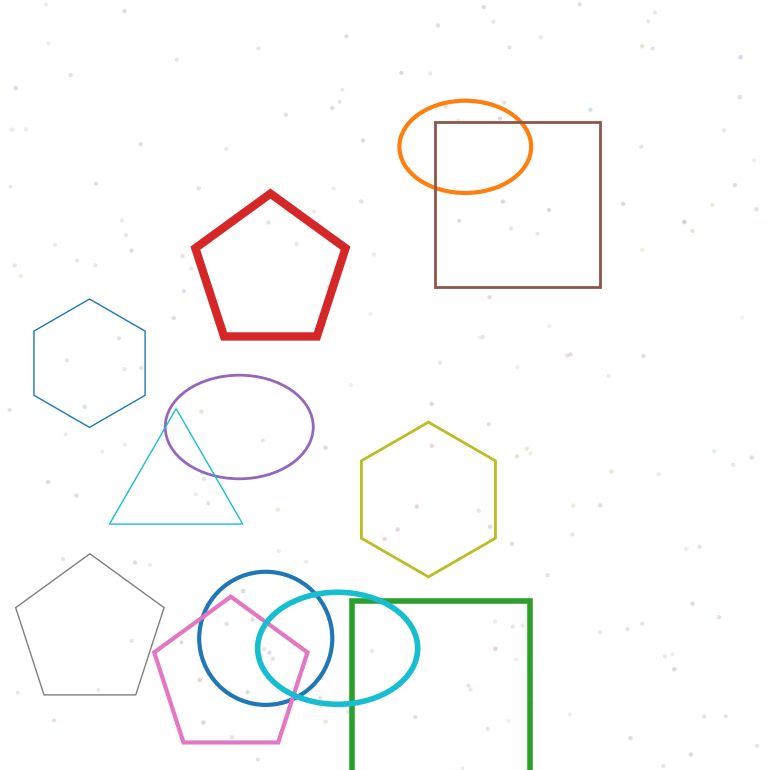[{"shape": "circle", "thickness": 1.5, "radius": 0.43, "center": [0.345, 0.171]}, {"shape": "hexagon", "thickness": 0.5, "radius": 0.42, "center": [0.116, 0.528]}, {"shape": "oval", "thickness": 1.5, "radius": 0.43, "center": [0.604, 0.809]}, {"shape": "square", "thickness": 2, "radius": 0.58, "center": [0.573, 0.104]}, {"shape": "pentagon", "thickness": 3, "radius": 0.51, "center": [0.351, 0.646]}, {"shape": "oval", "thickness": 1, "radius": 0.48, "center": [0.311, 0.445]}, {"shape": "square", "thickness": 1, "radius": 0.53, "center": [0.672, 0.735]}, {"shape": "pentagon", "thickness": 1.5, "radius": 0.52, "center": [0.3, 0.12]}, {"shape": "pentagon", "thickness": 0.5, "radius": 0.51, "center": [0.117, 0.18]}, {"shape": "hexagon", "thickness": 1, "radius": 0.5, "center": [0.556, 0.351]}, {"shape": "triangle", "thickness": 0.5, "radius": 0.5, "center": [0.229, 0.369]}, {"shape": "oval", "thickness": 2, "radius": 0.52, "center": [0.439, 0.158]}]